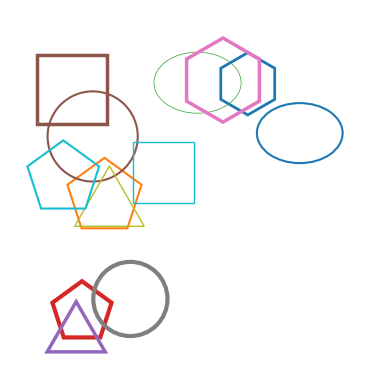[{"shape": "hexagon", "thickness": 2, "radius": 0.4, "center": [0.643, 0.782]}, {"shape": "oval", "thickness": 1.5, "radius": 0.56, "center": [0.779, 0.654]}, {"shape": "pentagon", "thickness": 1.5, "radius": 0.51, "center": [0.271, 0.489]}, {"shape": "oval", "thickness": 0.5, "radius": 0.57, "center": [0.513, 0.785]}, {"shape": "pentagon", "thickness": 3, "radius": 0.4, "center": [0.213, 0.189]}, {"shape": "triangle", "thickness": 2.5, "radius": 0.43, "center": [0.198, 0.13]}, {"shape": "circle", "thickness": 1.5, "radius": 0.59, "center": [0.241, 0.646]}, {"shape": "square", "thickness": 2.5, "radius": 0.45, "center": [0.187, 0.768]}, {"shape": "hexagon", "thickness": 2.5, "radius": 0.55, "center": [0.579, 0.792]}, {"shape": "circle", "thickness": 3, "radius": 0.48, "center": [0.339, 0.223]}, {"shape": "triangle", "thickness": 1, "radius": 0.52, "center": [0.284, 0.464]}, {"shape": "pentagon", "thickness": 1.5, "radius": 0.49, "center": [0.164, 0.538]}, {"shape": "square", "thickness": 1, "radius": 0.4, "center": [0.425, 0.552]}]